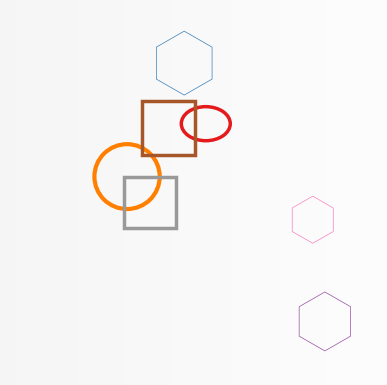[{"shape": "oval", "thickness": 2.5, "radius": 0.32, "center": [0.531, 0.679]}, {"shape": "hexagon", "thickness": 0.5, "radius": 0.42, "center": [0.475, 0.836]}, {"shape": "hexagon", "thickness": 0.5, "radius": 0.38, "center": [0.838, 0.165]}, {"shape": "circle", "thickness": 3, "radius": 0.42, "center": [0.328, 0.541]}, {"shape": "square", "thickness": 2.5, "radius": 0.35, "center": [0.435, 0.667]}, {"shape": "hexagon", "thickness": 0.5, "radius": 0.31, "center": [0.807, 0.429]}, {"shape": "square", "thickness": 2.5, "radius": 0.33, "center": [0.387, 0.475]}]